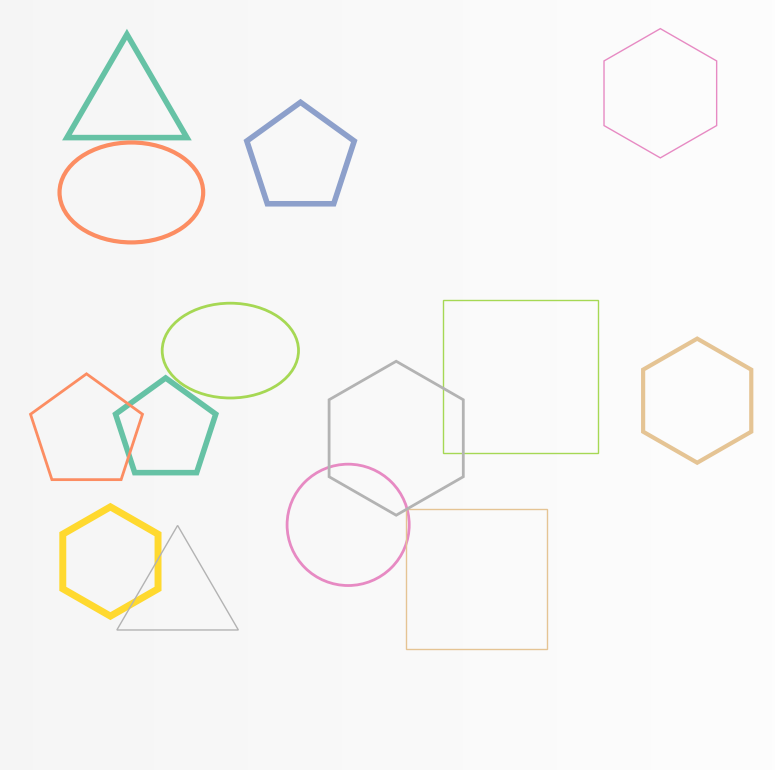[{"shape": "pentagon", "thickness": 2, "radius": 0.34, "center": [0.214, 0.441]}, {"shape": "triangle", "thickness": 2, "radius": 0.45, "center": [0.164, 0.866]}, {"shape": "oval", "thickness": 1.5, "radius": 0.46, "center": [0.169, 0.75]}, {"shape": "pentagon", "thickness": 1, "radius": 0.38, "center": [0.112, 0.439]}, {"shape": "pentagon", "thickness": 2, "radius": 0.36, "center": [0.388, 0.794]}, {"shape": "hexagon", "thickness": 0.5, "radius": 0.42, "center": [0.852, 0.879]}, {"shape": "circle", "thickness": 1, "radius": 0.39, "center": [0.449, 0.318]}, {"shape": "oval", "thickness": 1, "radius": 0.44, "center": [0.297, 0.545]}, {"shape": "square", "thickness": 0.5, "radius": 0.5, "center": [0.672, 0.511]}, {"shape": "hexagon", "thickness": 2.5, "radius": 0.35, "center": [0.142, 0.271]}, {"shape": "square", "thickness": 0.5, "radius": 0.45, "center": [0.615, 0.248]}, {"shape": "hexagon", "thickness": 1.5, "radius": 0.4, "center": [0.9, 0.48]}, {"shape": "hexagon", "thickness": 1, "radius": 0.5, "center": [0.511, 0.431]}, {"shape": "triangle", "thickness": 0.5, "radius": 0.45, "center": [0.229, 0.227]}]